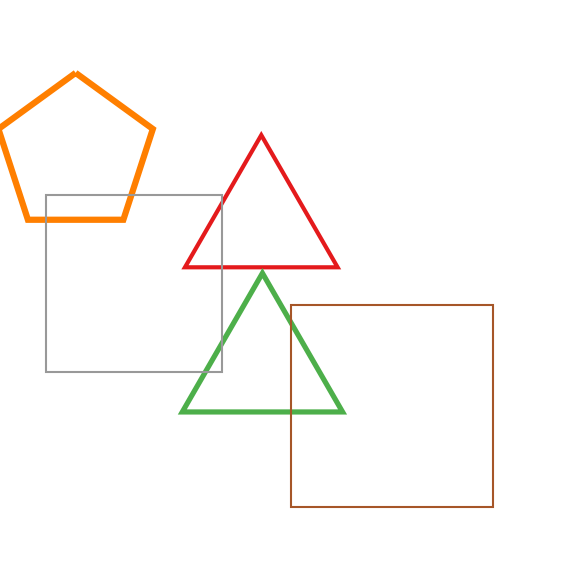[{"shape": "triangle", "thickness": 2, "radius": 0.76, "center": [0.452, 0.613]}, {"shape": "triangle", "thickness": 2.5, "radius": 0.8, "center": [0.454, 0.366]}, {"shape": "pentagon", "thickness": 3, "radius": 0.7, "center": [0.131, 0.732]}, {"shape": "square", "thickness": 1, "radius": 0.87, "center": [0.678, 0.295]}, {"shape": "square", "thickness": 1, "radius": 0.76, "center": [0.232, 0.508]}]